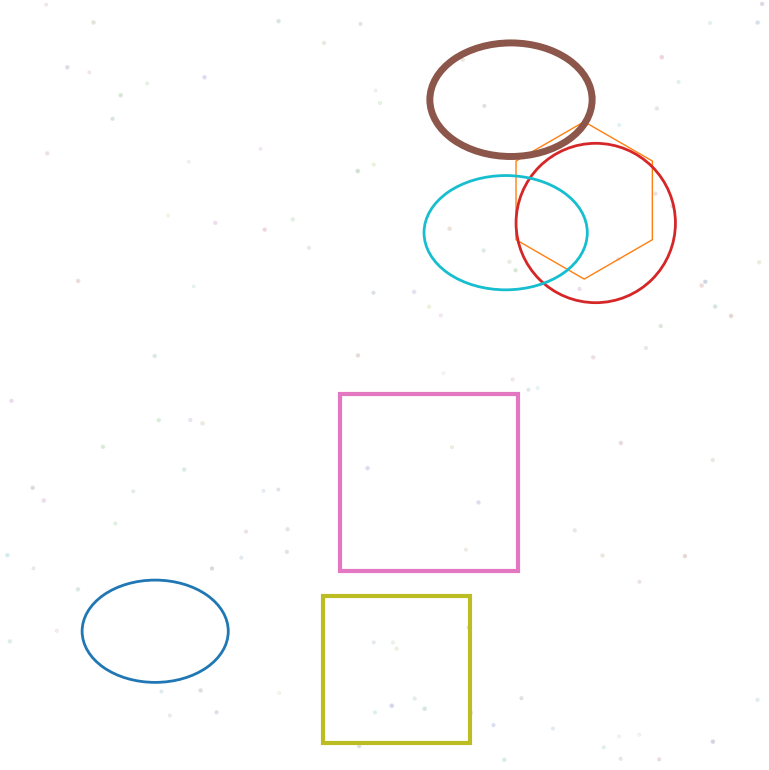[{"shape": "oval", "thickness": 1, "radius": 0.47, "center": [0.202, 0.18]}, {"shape": "hexagon", "thickness": 0.5, "radius": 0.51, "center": [0.759, 0.74]}, {"shape": "circle", "thickness": 1, "radius": 0.52, "center": [0.774, 0.71]}, {"shape": "oval", "thickness": 2.5, "radius": 0.53, "center": [0.664, 0.871]}, {"shape": "square", "thickness": 1.5, "radius": 0.58, "center": [0.557, 0.373]}, {"shape": "square", "thickness": 1.5, "radius": 0.48, "center": [0.515, 0.13]}, {"shape": "oval", "thickness": 1, "radius": 0.53, "center": [0.657, 0.698]}]